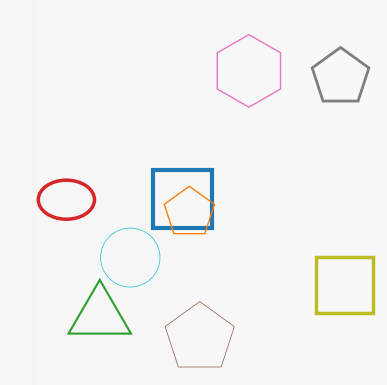[{"shape": "square", "thickness": 3, "radius": 0.38, "center": [0.47, 0.483]}, {"shape": "pentagon", "thickness": 1, "radius": 0.34, "center": [0.489, 0.448]}, {"shape": "triangle", "thickness": 1.5, "radius": 0.47, "center": [0.257, 0.18]}, {"shape": "oval", "thickness": 2.5, "radius": 0.36, "center": [0.171, 0.481]}, {"shape": "pentagon", "thickness": 0.5, "radius": 0.47, "center": [0.515, 0.123]}, {"shape": "hexagon", "thickness": 1, "radius": 0.47, "center": [0.642, 0.816]}, {"shape": "pentagon", "thickness": 2, "radius": 0.38, "center": [0.879, 0.8]}, {"shape": "square", "thickness": 2.5, "radius": 0.37, "center": [0.889, 0.26]}, {"shape": "circle", "thickness": 0.5, "radius": 0.38, "center": [0.336, 0.331]}]